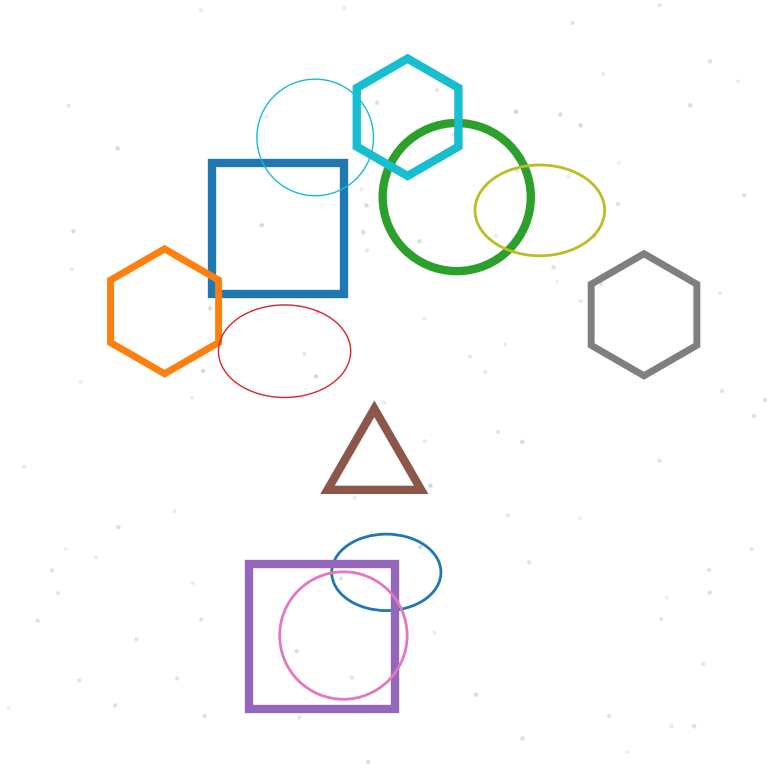[{"shape": "square", "thickness": 3, "radius": 0.43, "center": [0.361, 0.703]}, {"shape": "oval", "thickness": 1, "radius": 0.35, "center": [0.502, 0.257]}, {"shape": "hexagon", "thickness": 2.5, "radius": 0.41, "center": [0.214, 0.596]}, {"shape": "circle", "thickness": 3, "radius": 0.48, "center": [0.593, 0.744]}, {"shape": "oval", "thickness": 0.5, "radius": 0.43, "center": [0.37, 0.544]}, {"shape": "square", "thickness": 3, "radius": 0.47, "center": [0.418, 0.173]}, {"shape": "triangle", "thickness": 3, "radius": 0.35, "center": [0.486, 0.399]}, {"shape": "circle", "thickness": 1, "radius": 0.41, "center": [0.446, 0.175]}, {"shape": "hexagon", "thickness": 2.5, "radius": 0.4, "center": [0.836, 0.591]}, {"shape": "oval", "thickness": 1, "radius": 0.42, "center": [0.701, 0.727]}, {"shape": "circle", "thickness": 0.5, "radius": 0.38, "center": [0.409, 0.822]}, {"shape": "hexagon", "thickness": 3, "radius": 0.38, "center": [0.529, 0.848]}]